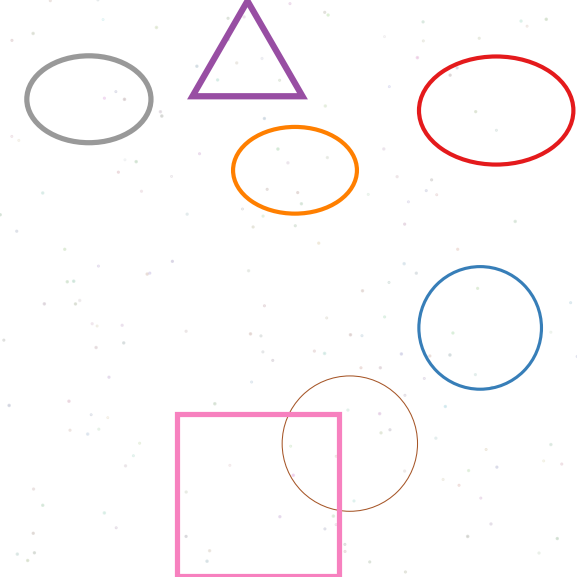[{"shape": "oval", "thickness": 2, "radius": 0.67, "center": [0.859, 0.808]}, {"shape": "circle", "thickness": 1.5, "radius": 0.53, "center": [0.831, 0.431]}, {"shape": "triangle", "thickness": 3, "radius": 0.55, "center": [0.429, 0.887]}, {"shape": "oval", "thickness": 2, "radius": 0.54, "center": [0.511, 0.704]}, {"shape": "circle", "thickness": 0.5, "radius": 0.59, "center": [0.606, 0.231]}, {"shape": "square", "thickness": 2.5, "radius": 0.7, "center": [0.447, 0.142]}, {"shape": "oval", "thickness": 2.5, "radius": 0.54, "center": [0.154, 0.827]}]